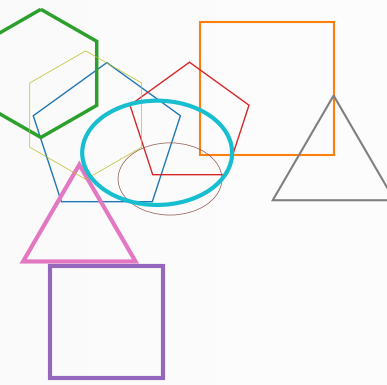[{"shape": "pentagon", "thickness": 1, "radius": 1.0, "center": [0.276, 0.638]}, {"shape": "square", "thickness": 1.5, "radius": 0.87, "center": [0.69, 0.771]}, {"shape": "hexagon", "thickness": 2.5, "radius": 0.83, "center": [0.105, 0.809]}, {"shape": "pentagon", "thickness": 1, "radius": 0.81, "center": [0.489, 0.677]}, {"shape": "square", "thickness": 3, "radius": 0.73, "center": [0.275, 0.164]}, {"shape": "oval", "thickness": 0.5, "radius": 0.67, "center": [0.439, 0.535]}, {"shape": "triangle", "thickness": 3, "radius": 0.84, "center": [0.205, 0.405]}, {"shape": "triangle", "thickness": 1.5, "radius": 0.91, "center": [0.861, 0.571]}, {"shape": "hexagon", "thickness": 0.5, "radius": 0.83, "center": [0.221, 0.701]}, {"shape": "oval", "thickness": 3, "radius": 0.97, "center": [0.406, 0.603]}]